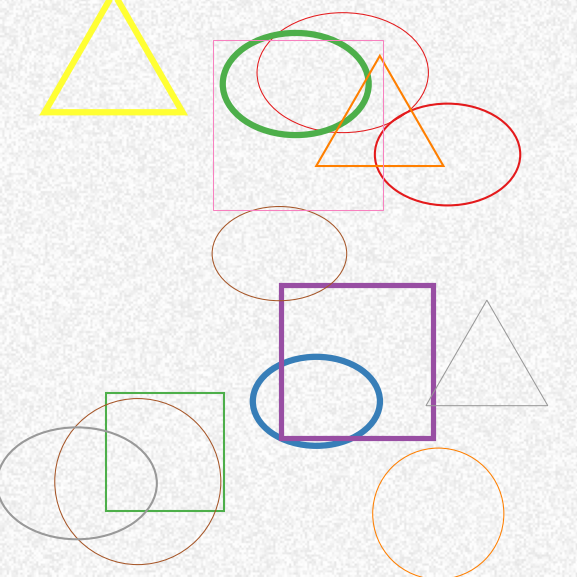[{"shape": "oval", "thickness": 0.5, "radius": 0.74, "center": [0.593, 0.873]}, {"shape": "oval", "thickness": 1, "radius": 0.63, "center": [0.775, 0.732]}, {"shape": "oval", "thickness": 3, "radius": 0.55, "center": [0.548, 0.304]}, {"shape": "oval", "thickness": 3, "radius": 0.63, "center": [0.512, 0.854]}, {"shape": "square", "thickness": 1, "radius": 0.51, "center": [0.285, 0.217]}, {"shape": "square", "thickness": 2.5, "radius": 0.66, "center": [0.618, 0.373]}, {"shape": "triangle", "thickness": 1, "radius": 0.64, "center": [0.658, 0.775]}, {"shape": "circle", "thickness": 0.5, "radius": 0.57, "center": [0.759, 0.11]}, {"shape": "triangle", "thickness": 3, "radius": 0.69, "center": [0.197, 0.874]}, {"shape": "circle", "thickness": 0.5, "radius": 0.72, "center": [0.239, 0.165]}, {"shape": "oval", "thickness": 0.5, "radius": 0.58, "center": [0.484, 0.56]}, {"shape": "square", "thickness": 0.5, "radius": 0.74, "center": [0.516, 0.782]}, {"shape": "triangle", "thickness": 0.5, "radius": 0.61, "center": [0.843, 0.358]}, {"shape": "oval", "thickness": 1, "radius": 0.69, "center": [0.133, 0.162]}]